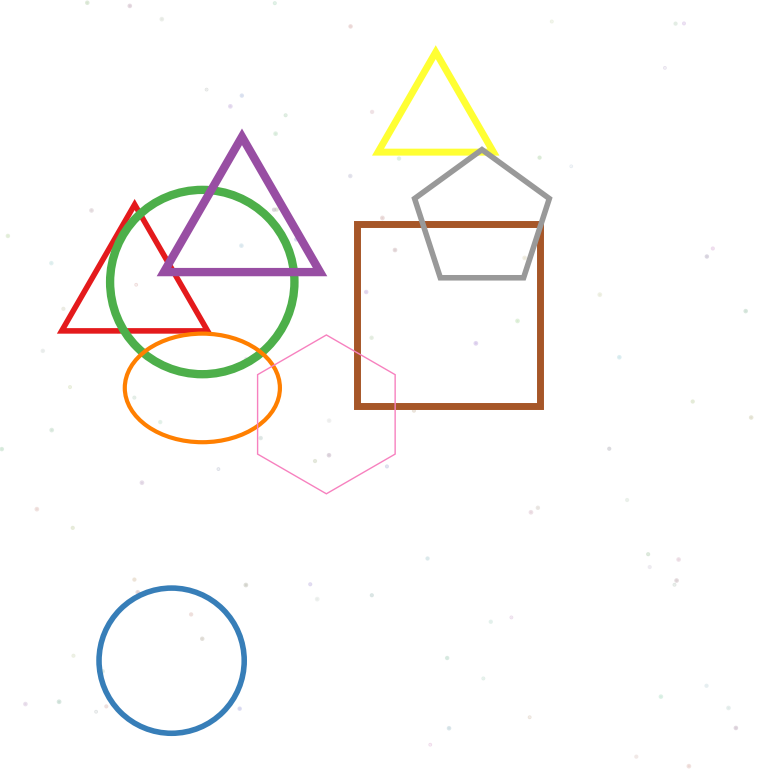[{"shape": "triangle", "thickness": 2, "radius": 0.55, "center": [0.175, 0.625]}, {"shape": "circle", "thickness": 2, "radius": 0.47, "center": [0.223, 0.142]}, {"shape": "circle", "thickness": 3, "radius": 0.6, "center": [0.263, 0.634]}, {"shape": "triangle", "thickness": 3, "radius": 0.59, "center": [0.314, 0.705]}, {"shape": "oval", "thickness": 1.5, "radius": 0.5, "center": [0.263, 0.496]}, {"shape": "triangle", "thickness": 2.5, "radius": 0.43, "center": [0.566, 0.846]}, {"shape": "square", "thickness": 2.5, "radius": 0.59, "center": [0.583, 0.59]}, {"shape": "hexagon", "thickness": 0.5, "radius": 0.52, "center": [0.424, 0.462]}, {"shape": "pentagon", "thickness": 2, "radius": 0.46, "center": [0.626, 0.714]}]